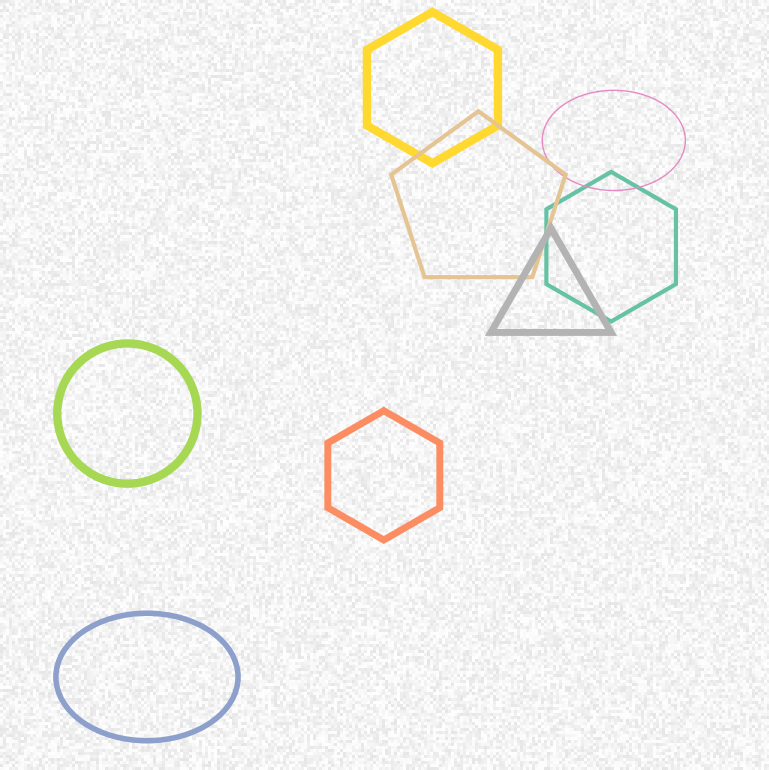[{"shape": "hexagon", "thickness": 1.5, "radius": 0.49, "center": [0.794, 0.68]}, {"shape": "hexagon", "thickness": 2.5, "radius": 0.42, "center": [0.498, 0.383]}, {"shape": "oval", "thickness": 2, "radius": 0.59, "center": [0.191, 0.121]}, {"shape": "oval", "thickness": 0.5, "radius": 0.46, "center": [0.797, 0.818]}, {"shape": "circle", "thickness": 3, "radius": 0.46, "center": [0.165, 0.463]}, {"shape": "hexagon", "thickness": 3, "radius": 0.49, "center": [0.562, 0.886]}, {"shape": "pentagon", "thickness": 1.5, "radius": 0.6, "center": [0.621, 0.736]}, {"shape": "triangle", "thickness": 2.5, "radius": 0.45, "center": [0.716, 0.613]}]